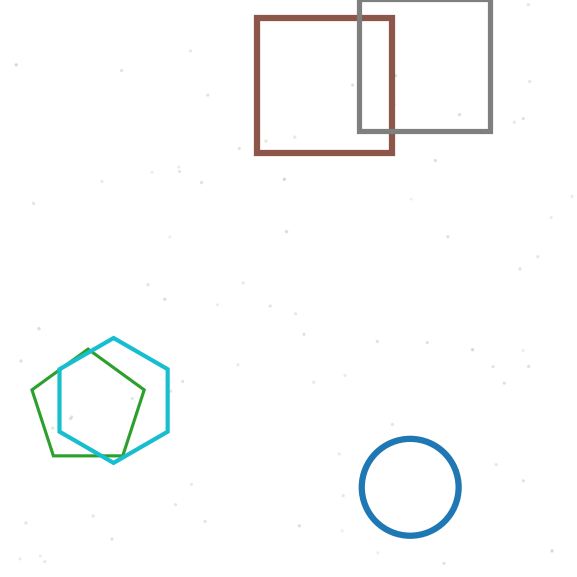[{"shape": "circle", "thickness": 3, "radius": 0.42, "center": [0.71, 0.155]}, {"shape": "pentagon", "thickness": 1.5, "radius": 0.51, "center": [0.153, 0.292]}, {"shape": "square", "thickness": 3, "radius": 0.58, "center": [0.562, 0.851]}, {"shape": "square", "thickness": 2.5, "radius": 0.57, "center": [0.735, 0.886]}, {"shape": "hexagon", "thickness": 2, "radius": 0.54, "center": [0.197, 0.306]}]